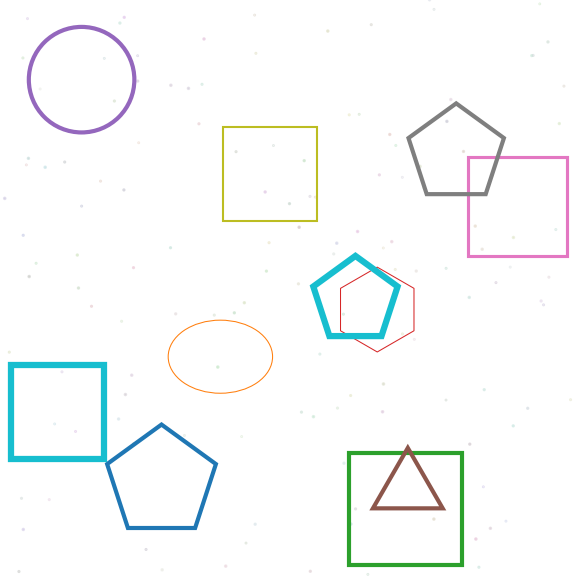[{"shape": "pentagon", "thickness": 2, "radius": 0.5, "center": [0.28, 0.165]}, {"shape": "oval", "thickness": 0.5, "radius": 0.45, "center": [0.382, 0.381]}, {"shape": "square", "thickness": 2, "radius": 0.49, "center": [0.702, 0.118]}, {"shape": "hexagon", "thickness": 0.5, "radius": 0.37, "center": [0.653, 0.463]}, {"shape": "circle", "thickness": 2, "radius": 0.46, "center": [0.141, 0.861]}, {"shape": "triangle", "thickness": 2, "radius": 0.35, "center": [0.706, 0.154]}, {"shape": "square", "thickness": 1.5, "radius": 0.43, "center": [0.897, 0.642]}, {"shape": "pentagon", "thickness": 2, "radius": 0.43, "center": [0.79, 0.733]}, {"shape": "square", "thickness": 1, "radius": 0.41, "center": [0.468, 0.697]}, {"shape": "square", "thickness": 3, "radius": 0.4, "center": [0.1, 0.286]}, {"shape": "pentagon", "thickness": 3, "radius": 0.38, "center": [0.615, 0.479]}]